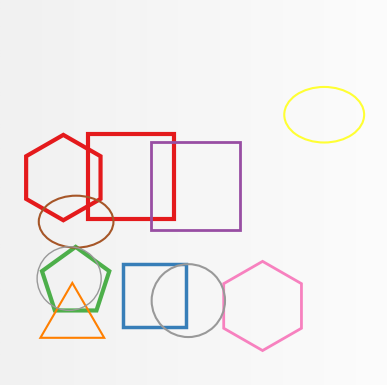[{"shape": "square", "thickness": 3, "radius": 0.55, "center": [0.339, 0.541]}, {"shape": "hexagon", "thickness": 3, "radius": 0.55, "center": [0.163, 0.539]}, {"shape": "square", "thickness": 2.5, "radius": 0.41, "center": [0.398, 0.233]}, {"shape": "pentagon", "thickness": 3, "radius": 0.46, "center": [0.195, 0.267]}, {"shape": "square", "thickness": 2, "radius": 0.57, "center": [0.505, 0.518]}, {"shape": "triangle", "thickness": 1.5, "radius": 0.48, "center": [0.187, 0.17]}, {"shape": "oval", "thickness": 1.5, "radius": 0.52, "center": [0.837, 0.702]}, {"shape": "oval", "thickness": 1.5, "radius": 0.48, "center": [0.196, 0.424]}, {"shape": "hexagon", "thickness": 2, "radius": 0.58, "center": [0.678, 0.205]}, {"shape": "circle", "thickness": 1.5, "radius": 0.47, "center": [0.486, 0.219]}, {"shape": "circle", "thickness": 1, "radius": 0.41, "center": [0.178, 0.276]}]